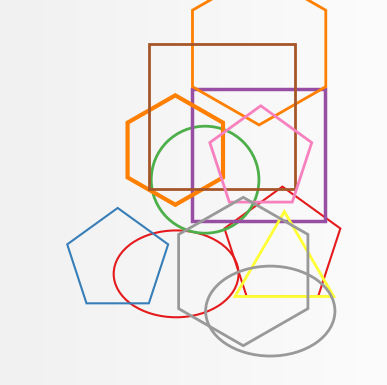[{"shape": "pentagon", "thickness": 1.5, "radius": 0.79, "center": [0.729, 0.358]}, {"shape": "oval", "thickness": 1.5, "radius": 0.81, "center": [0.454, 0.289]}, {"shape": "pentagon", "thickness": 1.5, "radius": 0.68, "center": [0.304, 0.323]}, {"shape": "circle", "thickness": 2, "radius": 0.69, "center": [0.529, 0.533]}, {"shape": "square", "thickness": 2.5, "radius": 0.86, "center": [0.668, 0.597]}, {"shape": "hexagon", "thickness": 2, "radius": 0.99, "center": [0.669, 0.874]}, {"shape": "hexagon", "thickness": 3, "radius": 0.71, "center": [0.452, 0.61]}, {"shape": "triangle", "thickness": 2, "radius": 0.73, "center": [0.734, 0.303]}, {"shape": "square", "thickness": 2, "radius": 0.94, "center": [0.573, 0.698]}, {"shape": "pentagon", "thickness": 2, "radius": 0.69, "center": [0.673, 0.587]}, {"shape": "oval", "thickness": 2, "radius": 0.83, "center": [0.698, 0.192]}, {"shape": "hexagon", "thickness": 2, "radius": 0.96, "center": [0.628, 0.295]}]